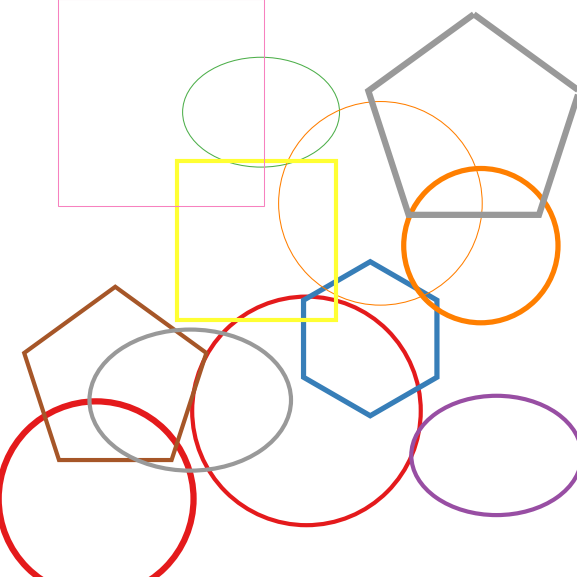[{"shape": "circle", "thickness": 3, "radius": 0.84, "center": [0.166, 0.135]}, {"shape": "circle", "thickness": 2, "radius": 0.99, "center": [0.531, 0.288]}, {"shape": "hexagon", "thickness": 2.5, "radius": 0.67, "center": [0.641, 0.413]}, {"shape": "oval", "thickness": 0.5, "radius": 0.68, "center": [0.452, 0.805]}, {"shape": "oval", "thickness": 2, "radius": 0.74, "center": [0.86, 0.21]}, {"shape": "circle", "thickness": 0.5, "radius": 0.88, "center": [0.659, 0.647]}, {"shape": "circle", "thickness": 2.5, "radius": 0.67, "center": [0.833, 0.574]}, {"shape": "square", "thickness": 2, "radius": 0.69, "center": [0.444, 0.583]}, {"shape": "pentagon", "thickness": 2, "radius": 0.83, "center": [0.2, 0.337]}, {"shape": "square", "thickness": 0.5, "radius": 0.89, "center": [0.279, 0.822]}, {"shape": "pentagon", "thickness": 3, "radius": 0.96, "center": [0.82, 0.782]}, {"shape": "oval", "thickness": 2, "radius": 0.87, "center": [0.329, 0.306]}]